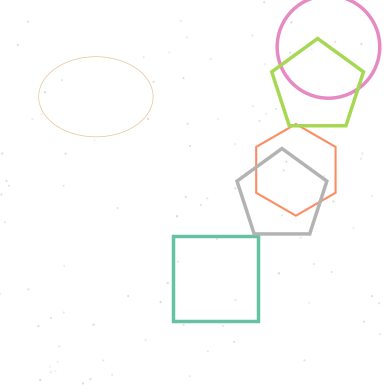[{"shape": "square", "thickness": 2.5, "radius": 0.55, "center": [0.56, 0.277]}, {"shape": "hexagon", "thickness": 1.5, "radius": 0.6, "center": [0.769, 0.559]}, {"shape": "circle", "thickness": 2.5, "radius": 0.67, "center": [0.853, 0.878]}, {"shape": "pentagon", "thickness": 2.5, "radius": 0.63, "center": [0.825, 0.775]}, {"shape": "oval", "thickness": 0.5, "radius": 0.74, "center": [0.249, 0.749]}, {"shape": "pentagon", "thickness": 2.5, "radius": 0.61, "center": [0.732, 0.492]}]